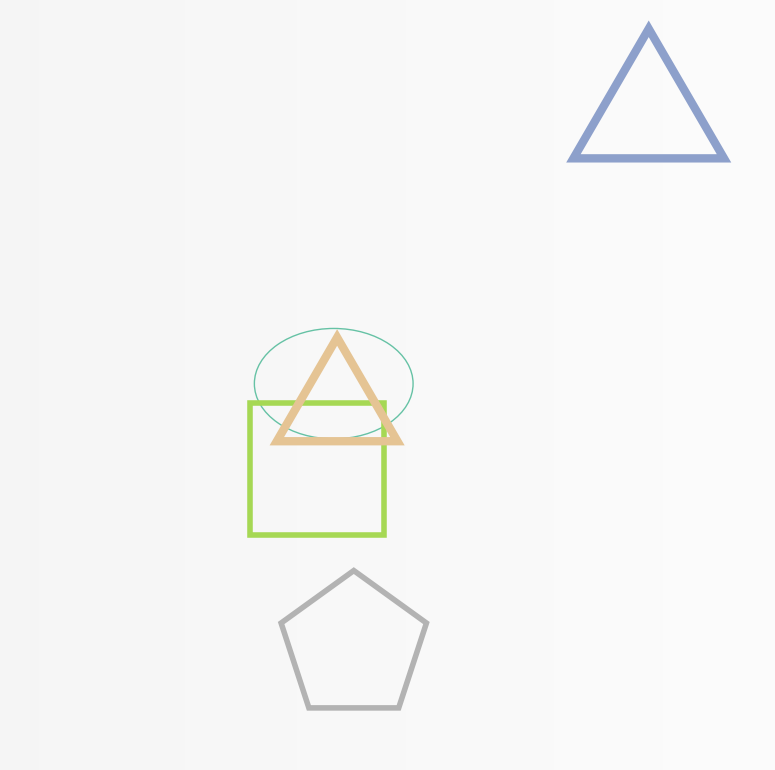[{"shape": "oval", "thickness": 0.5, "radius": 0.51, "center": [0.431, 0.502]}, {"shape": "triangle", "thickness": 3, "radius": 0.56, "center": [0.837, 0.85]}, {"shape": "square", "thickness": 2, "radius": 0.43, "center": [0.409, 0.391]}, {"shape": "triangle", "thickness": 3, "radius": 0.45, "center": [0.435, 0.472]}, {"shape": "pentagon", "thickness": 2, "radius": 0.49, "center": [0.456, 0.16]}]